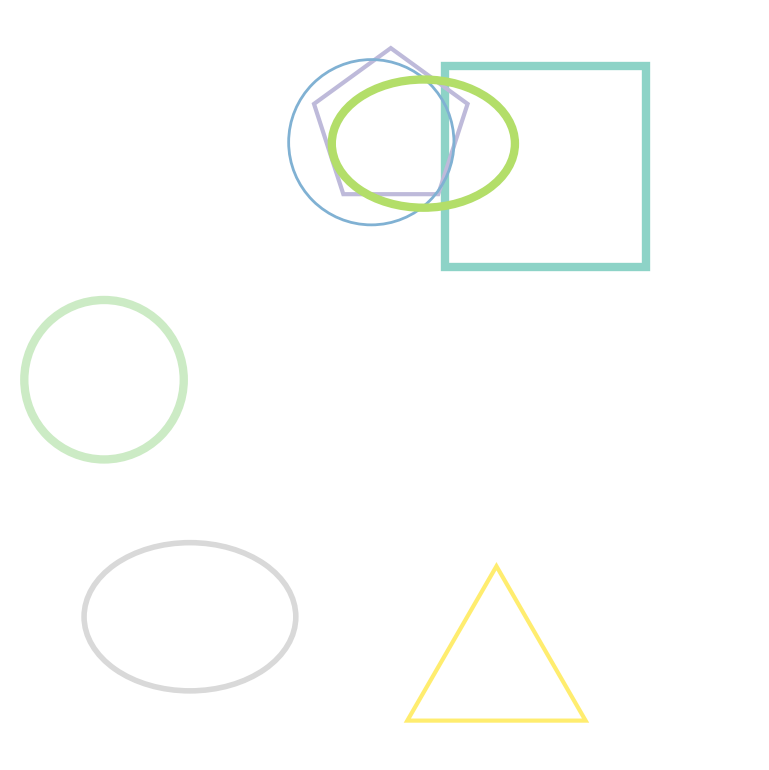[{"shape": "square", "thickness": 3, "radius": 0.65, "center": [0.708, 0.784]}, {"shape": "pentagon", "thickness": 1.5, "radius": 0.52, "center": [0.508, 0.833]}, {"shape": "circle", "thickness": 1, "radius": 0.54, "center": [0.482, 0.815]}, {"shape": "oval", "thickness": 3, "radius": 0.59, "center": [0.55, 0.813]}, {"shape": "oval", "thickness": 2, "radius": 0.69, "center": [0.247, 0.199]}, {"shape": "circle", "thickness": 3, "radius": 0.52, "center": [0.135, 0.507]}, {"shape": "triangle", "thickness": 1.5, "radius": 0.67, "center": [0.645, 0.131]}]